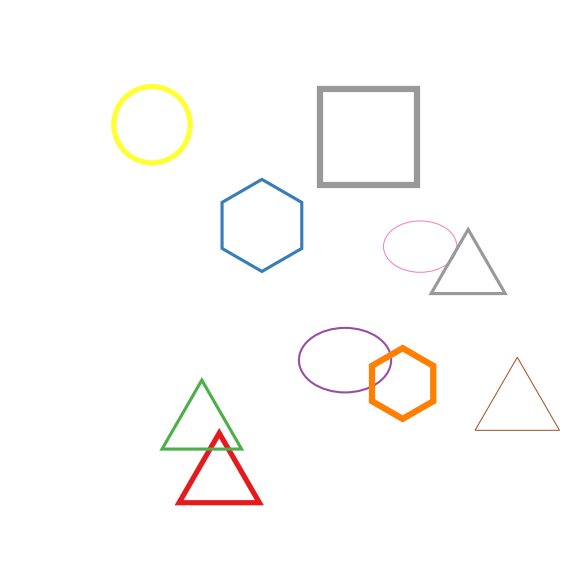[{"shape": "triangle", "thickness": 2.5, "radius": 0.4, "center": [0.38, 0.169]}, {"shape": "hexagon", "thickness": 1.5, "radius": 0.4, "center": [0.454, 0.609]}, {"shape": "triangle", "thickness": 1.5, "radius": 0.4, "center": [0.349, 0.261]}, {"shape": "oval", "thickness": 1, "radius": 0.4, "center": [0.597, 0.376]}, {"shape": "hexagon", "thickness": 3, "radius": 0.31, "center": [0.697, 0.335]}, {"shape": "circle", "thickness": 2.5, "radius": 0.33, "center": [0.263, 0.783]}, {"shape": "triangle", "thickness": 0.5, "radius": 0.42, "center": [0.896, 0.296]}, {"shape": "oval", "thickness": 0.5, "radius": 0.32, "center": [0.728, 0.572]}, {"shape": "square", "thickness": 3, "radius": 0.42, "center": [0.638, 0.761]}, {"shape": "triangle", "thickness": 1.5, "radius": 0.37, "center": [0.811, 0.528]}]